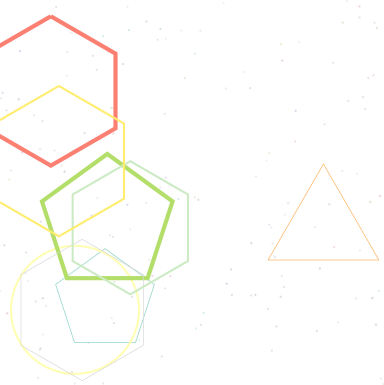[{"shape": "pentagon", "thickness": 0.5, "radius": 0.67, "center": [0.273, 0.219]}, {"shape": "circle", "thickness": 1.5, "radius": 0.83, "center": [0.195, 0.195]}, {"shape": "hexagon", "thickness": 3, "radius": 0.97, "center": [0.132, 0.764]}, {"shape": "triangle", "thickness": 0.5, "radius": 0.83, "center": [0.84, 0.408]}, {"shape": "pentagon", "thickness": 3, "radius": 0.89, "center": [0.279, 0.422]}, {"shape": "hexagon", "thickness": 0.5, "radius": 0.92, "center": [0.213, 0.195]}, {"shape": "hexagon", "thickness": 1.5, "radius": 0.86, "center": [0.338, 0.408]}, {"shape": "hexagon", "thickness": 1.5, "radius": 0.98, "center": [0.153, 0.581]}]